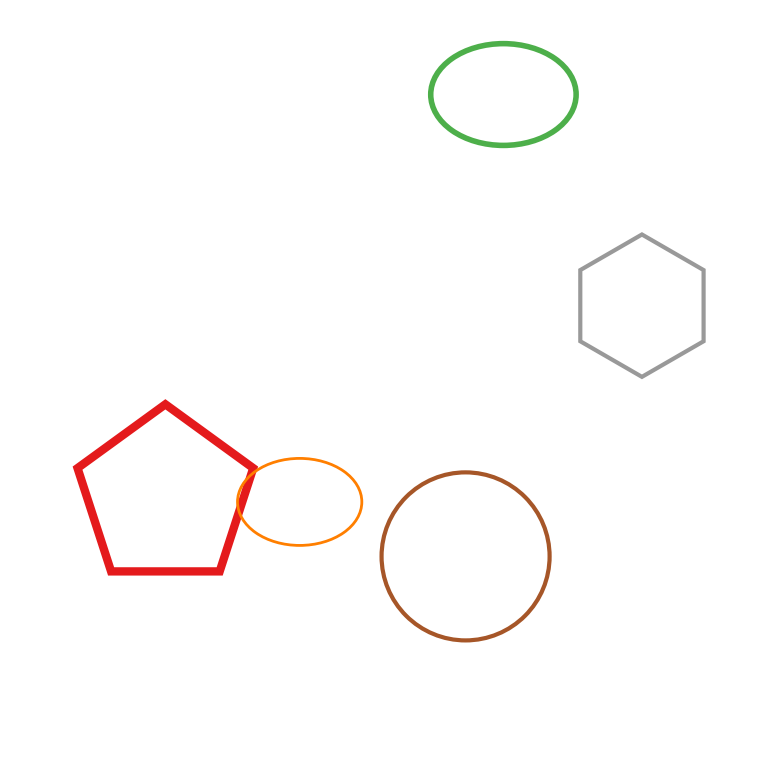[{"shape": "pentagon", "thickness": 3, "radius": 0.6, "center": [0.215, 0.355]}, {"shape": "oval", "thickness": 2, "radius": 0.47, "center": [0.654, 0.877]}, {"shape": "oval", "thickness": 1, "radius": 0.4, "center": [0.389, 0.348]}, {"shape": "circle", "thickness": 1.5, "radius": 0.55, "center": [0.605, 0.277]}, {"shape": "hexagon", "thickness": 1.5, "radius": 0.46, "center": [0.834, 0.603]}]